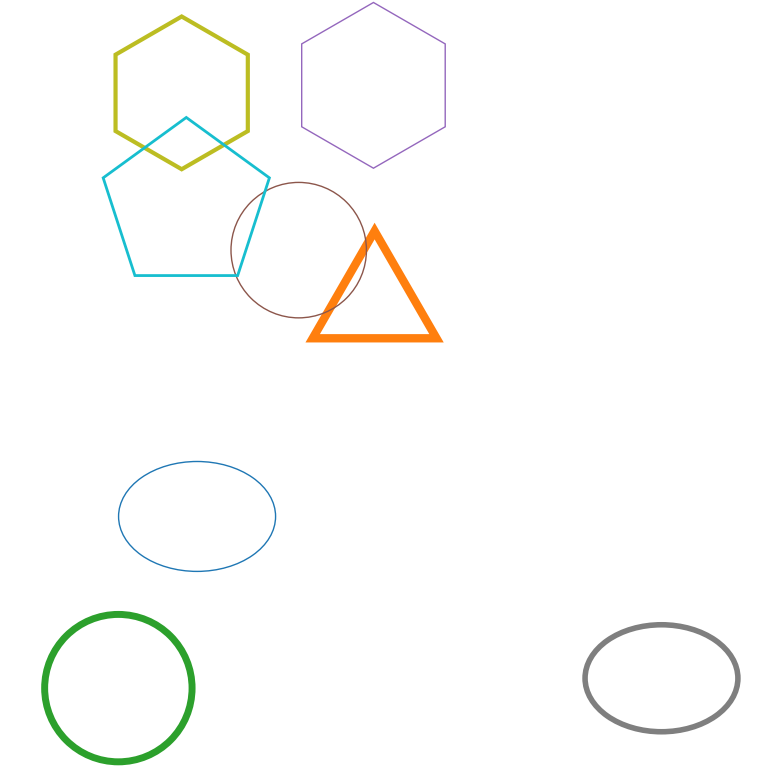[{"shape": "oval", "thickness": 0.5, "radius": 0.51, "center": [0.256, 0.329]}, {"shape": "triangle", "thickness": 3, "radius": 0.46, "center": [0.487, 0.607]}, {"shape": "circle", "thickness": 2.5, "radius": 0.48, "center": [0.154, 0.106]}, {"shape": "hexagon", "thickness": 0.5, "radius": 0.54, "center": [0.485, 0.889]}, {"shape": "circle", "thickness": 0.5, "radius": 0.44, "center": [0.388, 0.675]}, {"shape": "oval", "thickness": 2, "radius": 0.5, "center": [0.859, 0.119]}, {"shape": "hexagon", "thickness": 1.5, "radius": 0.5, "center": [0.236, 0.879]}, {"shape": "pentagon", "thickness": 1, "radius": 0.57, "center": [0.242, 0.734]}]